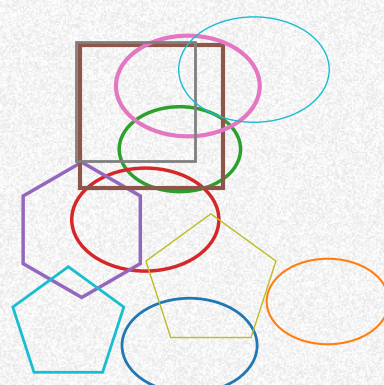[{"shape": "oval", "thickness": 2, "radius": 0.88, "center": [0.492, 0.102]}, {"shape": "oval", "thickness": 1.5, "radius": 0.79, "center": [0.851, 0.217]}, {"shape": "oval", "thickness": 2.5, "radius": 0.79, "center": [0.467, 0.613]}, {"shape": "oval", "thickness": 2.5, "radius": 0.96, "center": [0.377, 0.43]}, {"shape": "hexagon", "thickness": 2.5, "radius": 0.88, "center": [0.212, 0.403]}, {"shape": "square", "thickness": 3, "radius": 0.93, "center": [0.393, 0.698]}, {"shape": "oval", "thickness": 3, "radius": 0.93, "center": [0.488, 0.777]}, {"shape": "square", "thickness": 2, "radius": 0.78, "center": [0.352, 0.737]}, {"shape": "pentagon", "thickness": 1, "radius": 0.89, "center": [0.548, 0.267]}, {"shape": "oval", "thickness": 1, "radius": 0.98, "center": [0.66, 0.819]}, {"shape": "pentagon", "thickness": 2, "radius": 0.76, "center": [0.177, 0.156]}]